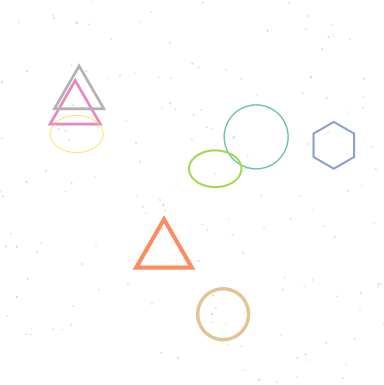[{"shape": "circle", "thickness": 1, "radius": 0.42, "center": [0.665, 0.644]}, {"shape": "triangle", "thickness": 3, "radius": 0.42, "center": [0.426, 0.347]}, {"shape": "hexagon", "thickness": 1.5, "radius": 0.3, "center": [0.867, 0.623]}, {"shape": "triangle", "thickness": 2, "radius": 0.38, "center": [0.195, 0.715]}, {"shape": "oval", "thickness": 1.5, "radius": 0.34, "center": [0.559, 0.562]}, {"shape": "oval", "thickness": 0.5, "radius": 0.34, "center": [0.199, 0.652]}, {"shape": "circle", "thickness": 2.5, "radius": 0.33, "center": [0.58, 0.184]}, {"shape": "triangle", "thickness": 2, "radius": 0.37, "center": [0.206, 0.754]}]